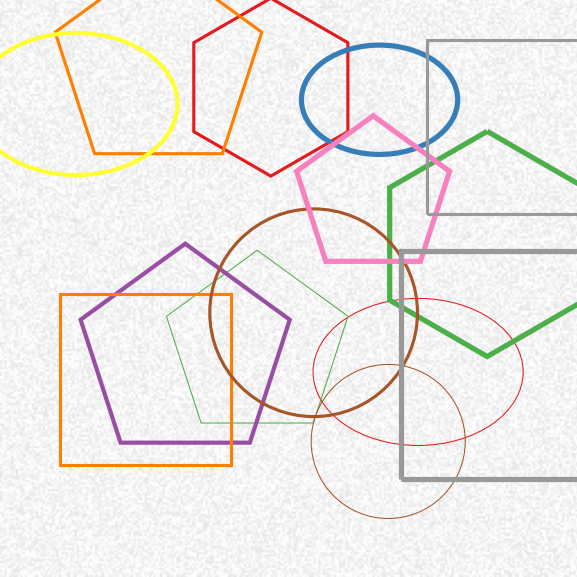[{"shape": "hexagon", "thickness": 1.5, "radius": 0.77, "center": [0.469, 0.848]}, {"shape": "oval", "thickness": 0.5, "radius": 0.91, "center": [0.724, 0.355]}, {"shape": "oval", "thickness": 2.5, "radius": 0.68, "center": [0.657, 0.826]}, {"shape": "hexagon", "thickness": 2.5, "radius": 0.97, "center": [0.844, 0.577]}, {"shape": "pentagon", "thickness": 0.5, "radius": 0.83, "center": [0.445, 0.4]}, {"shape": "pentagon", "thickness": 2, "radius": 0.95, "center": [0.321, 0.387]}, {"shape": "pentagon", "thickness": 1.5, "radius": 0.94, "center": [0.274, 0.885]}, {"shape": "square", "thickness": 1.5, "radius": 0.74, "center": [0.252, 0.342]}, {"shape": "oval", "thickness": 2, "radius": 0.88, "center": [0.132, 0.819]}, {"shape": "circle", "thickness": 0.5, "radius": 0.67, "center": [0.672, 0.235]}, {"shape": "circle", "thickness": 1.5, "radius": 0.9, "center": [0.543, 0.458]}, {"shape": "pentagon", "thickness": 2.5, "radius": 0.7, "center": [0.646, 0.659]}, {"shape": "square", "thickness": 1.5, "radius": 0.75, "center": [0.889, 0.778]}, {"shape": "square", "thickness": 2.5, "radius": 0.99, "center": [0.892, 0.367]}]